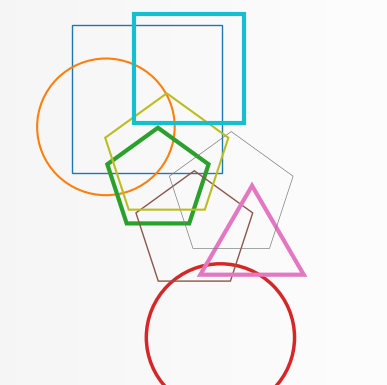[{"shape": "square", "thickness": 1, "radius": 0.96, "center": [0.38, 0.743]}, {"shape": "circle", "thickness": 1.5, "radius": 0.89, "center": [0.273, 0.671]}, {"shape": "pentagon", "thickness": 3, "radius": 0.69, "center": [0.408, 0.531]}, {"shape": "circle", "thickness": 2.5, "radius": 0.96, "center": [0.569, 0.124]}, {"shape": "pentagon", "thickness": 1, "radius": 0.79, "center": [0.502, 0.398]}, {"shape": "triangle", "thickness": 3, "radius": 0.77, "center": [0.65, 0.364]}, {"shape": "pentagon", "thickness": 0.5, "radius": 0.84, "center": [0.597, 0.49]}, {"shape": "pentagon", "thickness": 1.5, "radius": 0.84, "center": [0.43, 0.591]}, {"shape": "square", "thickness": 3, "radius": 0.71, "center": [0.488, 0.822]}]